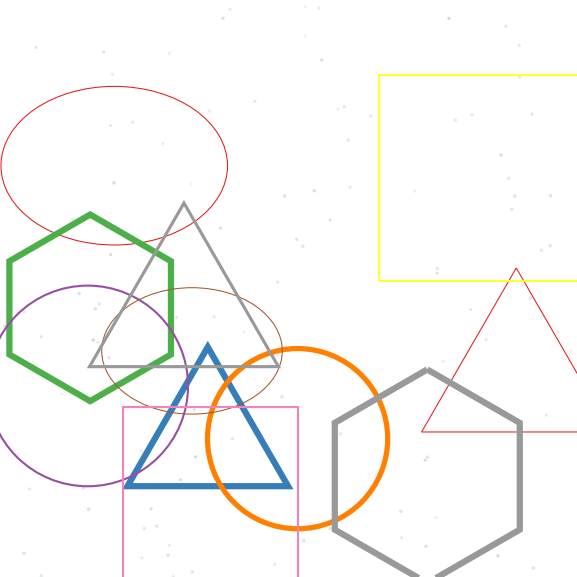[{"shape": "oval", "thickness": 0.5, "radius": 0.98, "center": [0.198, 0.712]}, {"shape": "triangle", "thickness": 0.5, "radius": 0.95, "center": [0.894, 0.346]}, {"shape": "triangle", "thickness": 3, "radius": 0.8, "center": [0.36, 0.238]}, {"shape": "hexagon", "thickness": 3, "radius": 0.81, "center": [0.156, 0.466]}, {"shape": "circle", "thickness": 1, "radius": 0.87, "center": [0.152, 0.331]}, {"shape": "circle", "thickness": 2.5, "radius": 0.78, "center": [0.515, 0.24]}, {"shape": "square", "thickness": 1, "radius": 0.89, "center": [0.835, 0.692]}, {"shape": "oval", "thickness": 0.5, "radius": 0.78, "center": [0.332, 0.392]}, {"shape": "square", "thickness": 1, "radius": 0.76, "center": [0.365, 0.143]}, {"shape": "hexagon", "thickness": 3, "radius": 0.92, "center": [0.74, 0.174]}, {"shape": "triangle", "thickness": 1.5, "radius": 0.94, "center": [0.319, 0.459]}]